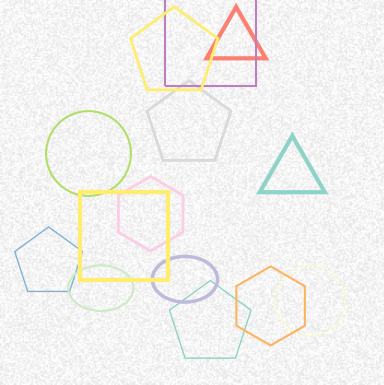[{"shape": "triangle", "thickness": 3, "radius": 0.49, "center": [0.759, 0.55]}, {"shape": "pentagon", "thickness": 1, "radius": 0.56, "center": [0.546, 0.16]}, {"shape": "circle", "thickness": 0.5, "radius": 0.46, "center": [0.806, 0.219]}, {"shape": "oval", "thickness": 2.5, "radius": 0.42, "center": [0.48, 0.275]}, {"shape": "triangle", "thickness": 3, "radius": 0.44, "center": [0.613, 0.893]}, {"shape": "pentagon", "thickness": 1, "radius": 0.46, "center": [0.126, 0.318]}, {"shape": "hexagon", "thickness": 1.5, "radius": 0.51, "center": [0.703, 0.205]}, {"shape": "circle", "thickness": 1.5, "radius": 0.55, "center": [0.23, 0.601]}, {"shape": "hexagon", "thickness": 2, "radius": 0.48, "center": [0.391, 0.445]}, {"shape": "pentagon", "thickness": 2, "radius": 0.57, "center": [0.491, 0.676]}, {"shape": "square", "thickness": 1.5, "radius": 0.59, "center": [0.548, 0.897]}, {"shape": "oval", "thickness": 1.5, "radius": 0.42, "center": [0.262, 0.252]}, {"shape": "square", "thickness": 3, "radius": 0.57, "center": [0.323, 0.386]}, {"shape": "pentagon", "thickness": 2, "radius": 0.6, "center": [0.452, 0.863]}]